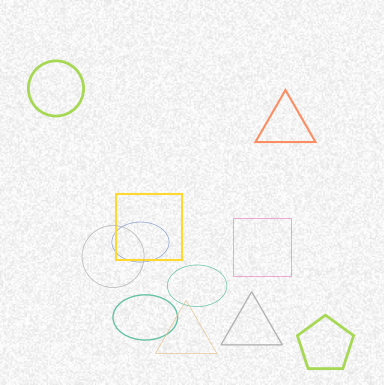[{"shape": "oval", "thickness": 1, "radius": 0.42, "center": [0.377, 0.176]}, {"shape": "oval", "thickness": 0.5, "radius": 0.39, "center": [0.512, 0.258]}, {"shape": "triangle", "thickness": 1.5, "radius": 0.45, "center": [0.742, 0.676]}, {"shape": "oval", "thickness": 0.5, "radius": 0.37, "center": [0.365, 0.371]}, {"shape": "square", "thickness": 0.5, "radius": 0.38, "center": [0.681, 0.359]}, {"shape": "circle", "thickness": 2, "radius": 0.36, "center": [0.145, 0.77]}, {"shape": "pentagon", "thickness": 2, "radius": 0.38, "center": [0.845, 0.105]}, {"shape": "square", "thickness": 1.5, "radius": 0.43, "center": [0.387, 0.41]}, {"shape": "triangle", "thickness": 0.5, "radius": 0.46, "center": [0.483, 0.128]}, {"shape": "circle", "thickness": 0.5, "radius": 0.4, "center": [0.294, 0.334]}, {"shape": "triangle", "thickness": 1, "radius": 0.46, "center": [0.654, 0.15]}]